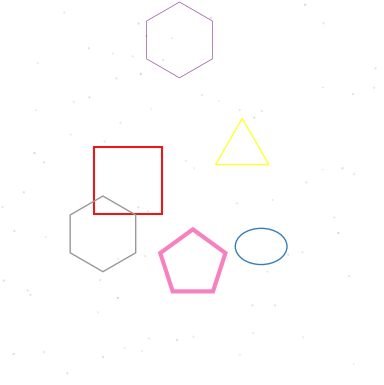[{"shape": "square", "thickness": 1.5, "radius": 0.44, "center": [0.333, 0.531]}, {"shape": "oval", "thickness": 1, "radius": 0.34, "center": [0.678, 0.36]}, {"shape": "hexagon", "thickness": 0.5, "radius": 0.49, "center": [0.466, 0.896]}, {"shape": "triangle", "thickness": 1, "radius": 0.4, "center": [0.629, 0.612]}, {"shape": "pentagon", "thickness": 3, "radius": 0.45, "center": [0.501, 0.315]}, {"shape": "hexagon", "thickness": 1, "radius": 0.49, "center": [0.267, 0.393]}]